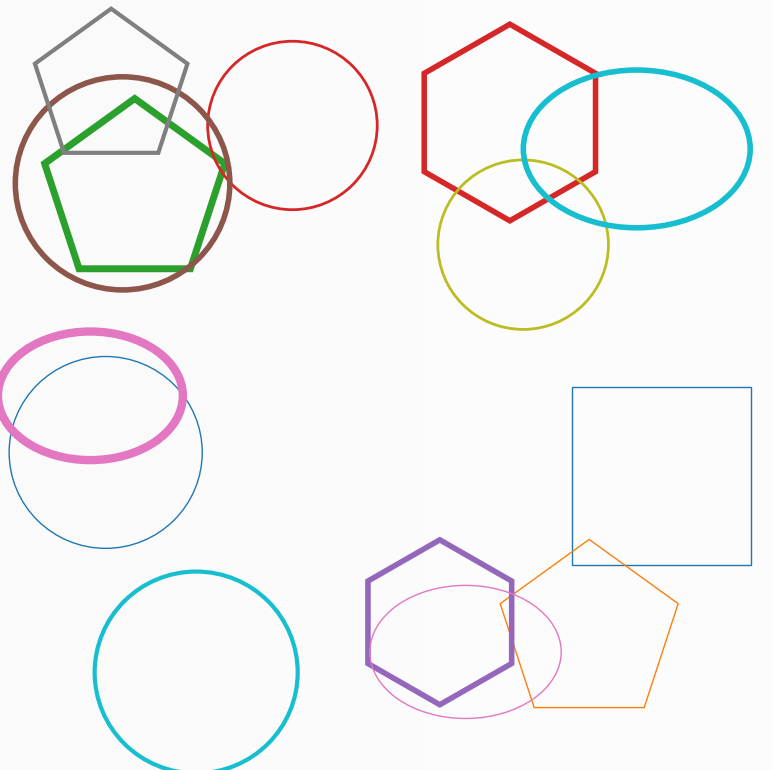[{"shape": "square", "thickness": 0.5, "radius": 0.58, "center": [0.853, 0.382]}, {"shape": "circle", "thickness": 0.5, "radius": 0.62, "center": [0.136, 0.412]}, {"shape": "pentagon", "thickness": 0.5, "radius": 0.6, "center": [0.76, 0.179]}, {"shape": "pentagon", "thickness": 2.5, "radius": 0.61, "center": [0.174, 0.75]}, {"shape": "circle", "thickness": 1, "radius": 0.55, "center": [0.377, 0.837]}, {"shape": "hexagon", "thickness": 2, "radius": 0.64, "center": [0.658, 0.841]}, {"shape": "hexagon", "thickness": 2, "radius": 0.54, "center": [0.567, 0.192]}, {"shape": "circle", "thickness": 2, "radius": 0.69, "center": [0.158, 0.762]}, {"shape": "oval", "thickness": 3, "radius": 0.6, "center": [0.117, 0.486]}, {"shape": "oval", "thickness": 0.5, "radius": 0.62, "center": [0.601, 0.153]}, {"shape": "pentagon", "thickness": 1.5, "radius": 0.52, "center": [0.143, 0.885]}, {"shape": "circle", "thickness": 1, "radius": 0.55, "center": [0.675, 0.682]}, {"shape": "circle", "thickness": 1.5, "radius": 0.66, "center": [0.253, 0.127]}, {"shape": "oval", "thickness": 2, "radius": 0.73, "center": [0.822, 0.807]}]